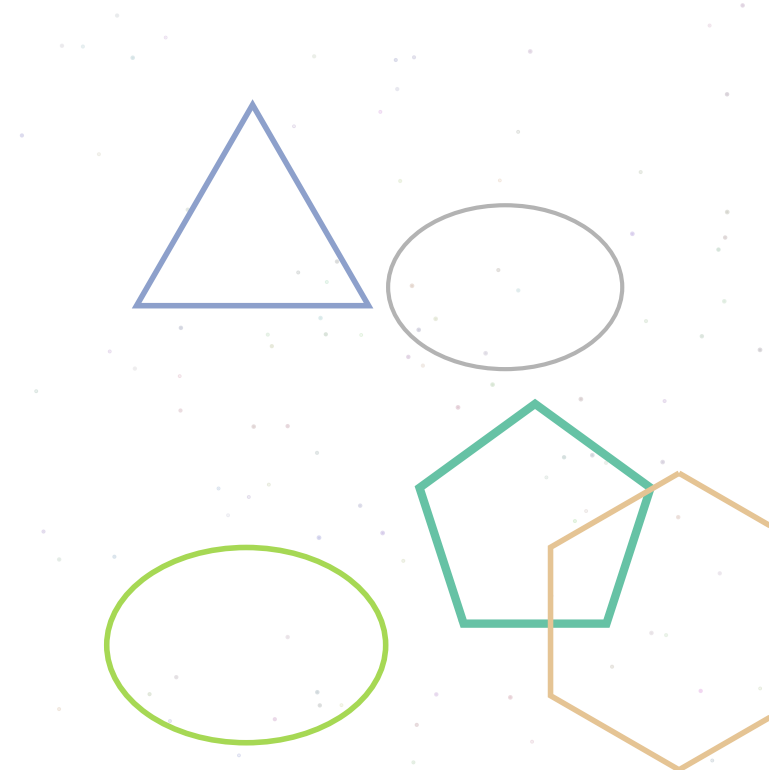[{"shape": "pentagon", "thickness": 3, "radius": 0.79, "center": [0.695, 0.318]}, {"shape": "triangle", "thickness": 2, "radius": 0.87, "center": [0.328, 0.69]}, {"shape": "oval", "thickness": 2, "radius": 0.91, "center": [0.32, 0.162]}, {"shape": "hexagon", "thickness": 2, "radius": 0.96, "center": [0.882, 0.193]}, {"shape": "oval", "thickness": 1.5, "radius": 0.76, "center": [0.656, 0.627]}]